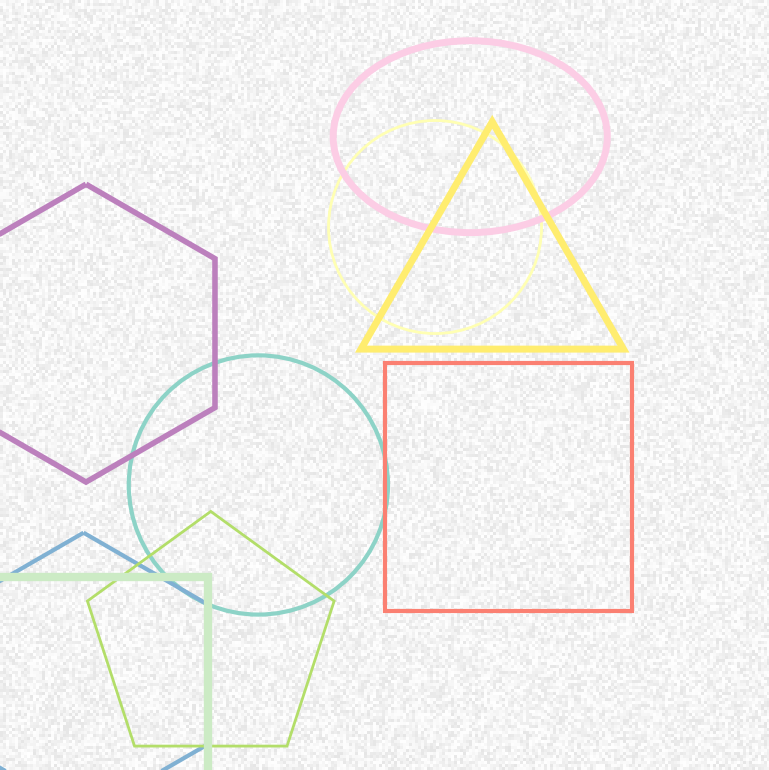[{"shape": "circle", "thickness": 1.5, "radius": 0.84, "center": [0.336, 0.37]}, {"shape": "circle", "thickness": 1, "radius": 0.69, "center": [0.565, 0.705]}, {"shape": "square", "thickness": 1.5, "radius": 0.8, "center": [0.66, 0.367]}, {"shape": "hexagon", "thickness": 1.5, "radius": 0.92, "center": [0.108, 0.124]}, {"shape": "pentagon", "thickness": 1, "radius": 0.84, "center": [0.274, 0.167]}, {"shape": "oval", "thickness": 2.5, "radius": 0.89, "center": [0.611, 0.823]}, {"shape": "hexagon", "thickness": 2, "radius": 0.97, "center": [0.112, 0.567]}, {"shape": "square", "thickness": 3, "radius": 0.7, "center": [0.131, 0.111]}, {"shape": "triangle", "thickness": 2.5, "radius": 0.98, "center": [0.639, 0.645]}]